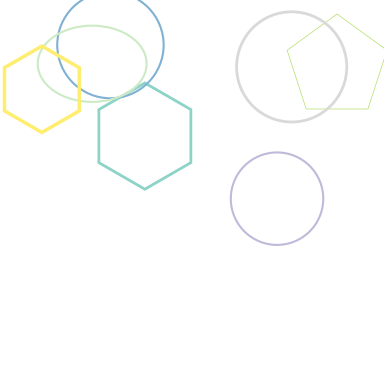[{"shape": "hexagon", "thickness": 2, "radius": 0.69, "center": [0.376, 0.646]}, {"shape": "circle", "thickness": 1.5, "radius": 0.6, "center": [0.72, 0.484]}, {"shape": "circle", "thickness": 1.5, "radius": 0.69, "center": [0.287, 0.883]}, {"shape": "pentagon", "thickness": 0.5, "radius": 0.68, "center": [0.876, 0.827]}, {"shape": "circle", "thickness": 2, "radius": 0.72, "center": [0.758, 0.826]}, {"shape": "oval", "thickness": 1.5, "radius": 0.71, "center": [0.239, 0.834]}, {"shape": "hexagon", "thickness": 2.5, "radius": 0.56, "center": [0.109, 0.768]}]